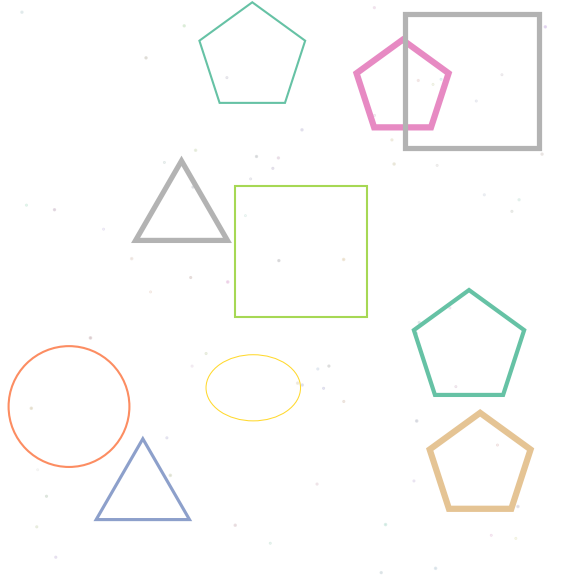[{"shape": "pentagon", "thickness": 2, "radius": 0.5, "center": [0.812, 0.396]}, {"shape": "pentagon", "thickness": 1, "radius": 0.48, "center": [0.437, 0.899]}, {"shape": "circle", "thickness": 1, "radius": 0.52, "center": [0.119, 0.295]}, {"shape": "triangle", "thickness": 1.5, "radius": 0.47, "center": [0.247, 0.146]}, {"shape": "pentagon", "thickness": 3, "radius": 0.42, "center": [0.697, 0.846]}, {"shape": "square", "thickness": 1, "radius": 0.57, "center": [0.521, 0.564]}, {"shape": "oval", "thickness": 0.5, "radius": 0.41, "center": [0.439, 0.328]}, {"shape": "pentagon", "thickness": 3, "radius": 0.46, "center": [0.831, 0.192]}, {"shape": "triangle", "thickness": 2.5, "radius": 0.46, "center": [0.314, 0.629]}, {"shape": "square", "thickness": 2.5, "radius": 0.58, "center": [0.817, 0.859]}]